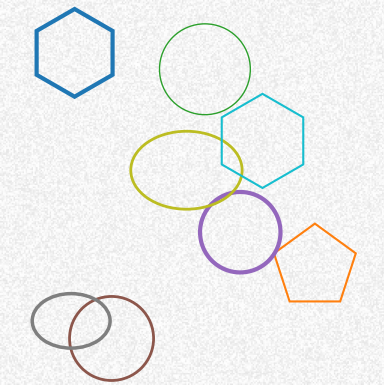[{"shape": "hexagon", "thickness": 3, "radius": 0.57, "center": [0.194, 0.863]}, {"shape": "pentagon", "thickness": 1.5, "radius": 0.56, "center": [0.818, 0.307]}, {"shape": "circle", "thickness": 1, "radius": 0.59, "center": [0.532, 0.82]}, {"shape": "circle", "thickness": 3, "radius": 0.52, "center": [0.624, 0.397]}, {"shape": "circle", "thickness": 2, "radius": 0.55, "center": [0.29, 0.121]}, {"shape": "oval", "thickness": 2.5, "radius": 0.51, "center": [0.185, 0.167]}, {"shape": "oval", "thickness": 2, "radius": 0.72, "center": [0.484, 0.558]}, {"shape": "hexagon", "thickness": 1.5, "radius": 0.61, "center": [0.682, 0.634]}]